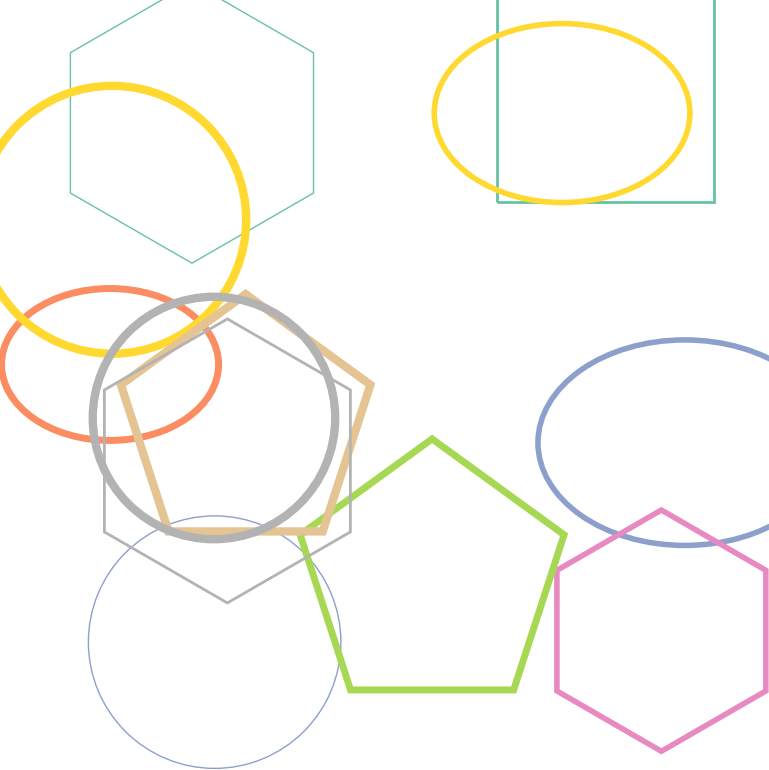[{"shape": "square", "thickness": 1, "radius": 0.71, "center": [0.786, 0.879]}, {"shape": "hexagon", "thickness": 0.5, "radius": 0.91, "center": [0.249, 0.84]}, {"shape": "oval", "thickness": 2.5, "radius": 0.7, "center": [0.143, 0.527]}, {"shape": "oval", "thickness": 2, "radius": 0.95, "center": [0.889, 0.425]}, {"shape": "circle", "thickness": 0.5, "radius": 0.82, "center": [0.279, 0.166]}, {"shape": "hexagon", "thickness": 2, "radius": 0.78, "center": [0.859, 0.181]}, {"shape": "pentagon", "thickness": 2.5, "radius": 0.9, "center": [0.561, 0.25]}, {"shape": "circle", "thickness": 3, "radius": 0.87, "center": [0.146, 0.715]}, {"shape": "oval", "thickness": 2, "radius": 0.83, "center": [0.73, 0.853]}, {"shape": "pentagon", "thickness": 3, "radius": 0.85, "center": [0.319, 0.448]}, {"shape": "hexagon", "thickness": 1, "radius": 0.92, "center": [0.295, 0.401]}, {"shape": "circle", "thickness": 3, "radius": 0.79, "center": [0.278, 0.457]}]